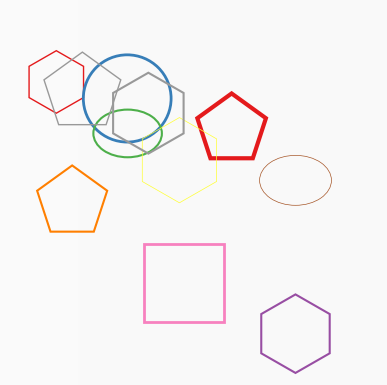[{"shape": "hexagon", "thickness": 1, "radius": 0.41, "center": [0.145, 0.787]}, {"shape": "pentagon", "thickness": 3, "radius": 0.47, "center": [0.598, 0.664]}, {"shape": "circle", "thickness": 2, "radius": 0.57, "center": [0.328, 0.744]}, {"shape": "oval", "thickness": 1.5, "radius": 0.44, "center": [0.329, 0.653]}, {"shape": "hexagon", "thickness": 1.5, "radius": 0.51, "center": [0.763, 0.133]}, {"shape": "pentagon", "thickness": 1.5, "radius": 0.48, "center": [0.186, 0.475]}, {"shape": "hexagon", "thickness": 0.5, "radius": 0.55, "center": [0.463, 0.584]}, {"shape": "oval", "thickness": 0.5, "radius": 0.46, "center": [0.763, 0.532]}, {"shape": "square", "thickness": 2, "radius": 0.51, "center": [0.475, 0.265]}, {"shape": "hexagon", "thickness": 1.5, "radius": 0.53, "center": [0.383, 0.706]}, {"shape": "pentagon", "thickness": 1, "radius": 0.52, "center": [0.213, 0.76]}]